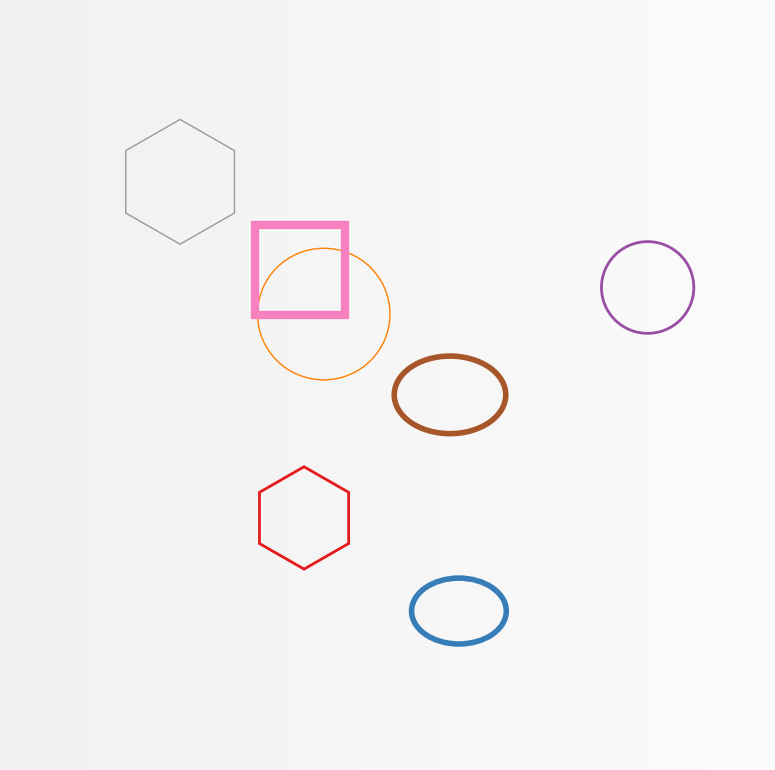[{"shape": "hexagon", "thickness": 1, "radius": 0.33, "center": [0.392, 0.327]}, {"shape": "oval", "thickness": 2, "radius": 0.31, "center": [0.592, 0.206]}, {"shape": "circle", "thickness": 1, "radius": 0.3, "center": [0.836, 0.627]}, {"shape": "circle", "thickness": 0.5, "radius": 0.43, "center": [0.418, 0.592]}, {"shape": "oval", "thickness": 2, "radius": 0.36, "center": [0.581, 0.487]}, {"shape": "square", "thickness": 3, "radius": 0.29, "center": [0.387, 0.65]}, {"shape": "hexagon", "thickness": 0.5, "radius": 0.4, "center": [0.232, 0.764]}]